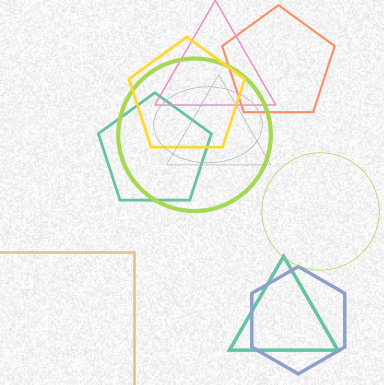[{"shape": "pentagon", "thickness": 2, "radius": 0.77, "center": [0.402, 0.605]}, {"shape": "triangle", "thickness": 2.5, "radius": 0.81, "center": [0.737, 0.172]}, {"shape": "pentagon", "thickness": 1.5, "radius": 0.77, "center": [0.723, 0.833]}, {"shape": "hexagon", "thickness": 2.5, "radius": 0.7, "center": [0.775, 0.168]}, {"shape": "triangle", "thickness": 1, "radius": 0.91, "center": [0.559, 0.818]}, {"shape": "circle", "thickness": 3, "radius": 0.99, "center": [0.505, 0.65]}, {"shape": "circle", "thickness": 0.5, "radius": 0.76, "center": [0.833, 0.451]}, {"shape": "pentagon", "thickness": 2, "radius": 0.79, "center": [0.485, 0.746]}, {"shape": "square", "thickness": 2, "radius": 0.89, "center": [0.17, 0.169]}, {"shape": "oval", "thickness": 0.5, "radius": 0.7, "center": [0.54, 0.676]}, {"shape": "triangle", "thickness": 0.5, "radius": 0.78, "center": [0.568, 0.65]}]